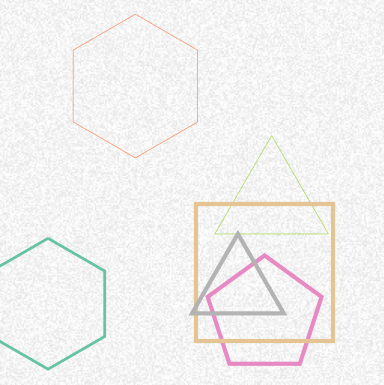[{"shape": "hexagon", "thickness": 2, "radius": 0.85, "center": [0.125, 0.211]}, {"shape": "hexagon", "thickness": 0.5, "radius": 0.93, "center": [0.352, 0.777]}, {"shape": "pentagon", "thickness": 3, "radius": 0.78, "center": [0.687, 0.181]}, {"shape": "triangle", "thickness": 0.5, "radius": 0.85, "center": [0.706, 0.478]}, {"shape": "square", "thickness": 3, "radius": 0.89, "center": [0.687, 0.292]}, {"shape": "triangle", "thickness": 3, "radius": 0.69, "center": [0.618, 0.255]}]